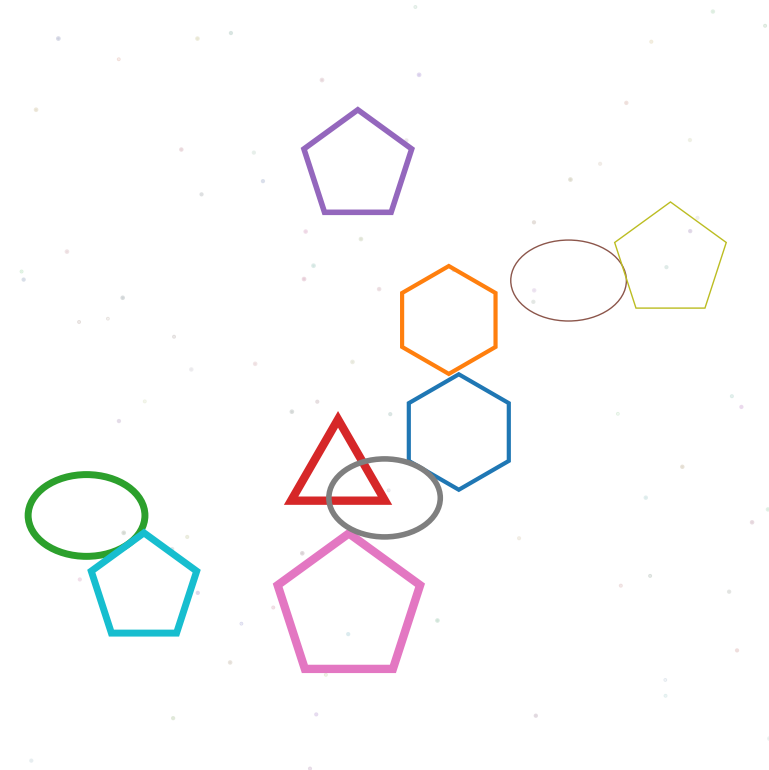[{"shape": "hexagon", "thickness": 1.5, "radius": 0.37, "center": [0.596, 0.439]}, {"shape": "hexagon", "thickness": 1.5, "radius": 0.35, "center": [0.583, 0.584]}, {"shape": "oval", "thickness": 2.5, "radius": 0.38, "center": [0.112, 0.331]}, {"shape": "triangle", "thickness": 3, "radius": 0.35, "center": [0.439, 0.385]}, {"shape": "pentagon", "thickness": 2, "radius": 0.37, "center": [0.465, 0.784]}, {"shape": "oval", "thickness": 0.5, "radius": 0.38, "center": [0.738, 0.636]}, {"shape": "pentagon", "thickness": 3, "radius": 0.49, "center": [0.453, 0.21]}, {"shape": "oval", "thickness": 2, "radius": 0.36, "center": [0.499, 0.353]}, {"shape": "pentagon", "thickness": 0.5, "radius": 0.38, "center": [0.871, 0.662]}, {"shape": "pentagon", "thickness": 2.5, "radius": 0.36, "center": [0.187, 0.236]}]